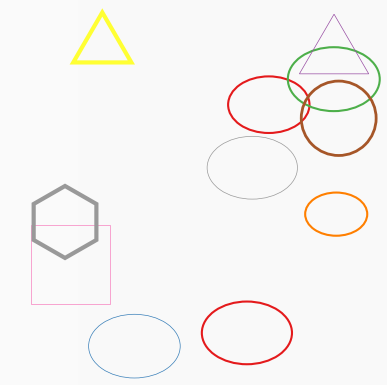[{"shape": "oval", "thickness": 1.5, "radius": 0.58, "center": [0.637, 0.135]}, {"shape": "oval", "thickness": 1.5, "radius": 0.53, "center": [0.694, 0.728]}, {"shape": "oval", "thickness": 0.5, "radius": 0.59, "center": [0.347, 0.101]}, {"shape": "oval", "thickness": 1.5, "radius": 0.59, "center": [0.861, 0.794]}, {"shape": "triangle", "thickness": 0.5, "radius": 0.52, "center": [0.862, 0.86]}, {"shape": "oval", "thickness": 1.5, "radius": 0.4, "center": [0.868, 0.444]}, {"shape": "triangle", "thickness": 3, "radius": 0.43, "center": [0.264, 0.881]}, {"shape": "circle", "thickness": 2, "radius": 0.48, "center": [0.874, 0.693]}, {"shape": "square", "thickness": 0.5, "radius": 0.51, "center": [0.183, 0.313]}, {"shape": "oval", "thickness": 0.5, "radius": 0.58, "center": [0.651, 0.564]}, {"shape": "hexagon", "thickness": 3, "radius": 0.47, "center": [0.168, 0.423]}]